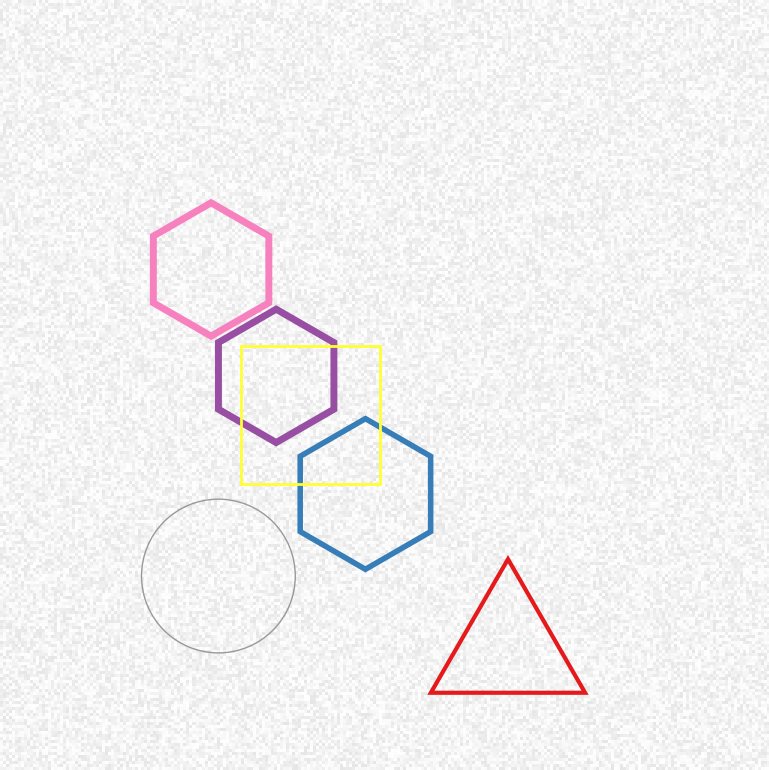[{"shape": "triangle", "thickness": 1.5, "radius": 0.58, "center": [0.66, 0.158]}, {"shape": "hexagon", "thickness": 2, "radius": 0.49, "center": [0.475, 0.358]}, {"shape": "hexagon", "thickness": 2.5, "radius": 0.43, "center": [0.359, 0.512]}, {"shape": "square", "thickness": 1, "radius": 0.45, "center": [0.403, 0.461]}, {"shape": "hexagon", "thickness": 2.5, "radius": 0.43, "center": [0.274, 0.65]}, {"shape": "circle", "thickness": 0.5, "radius": 0.5, "center": [0.284, 0.252]}]